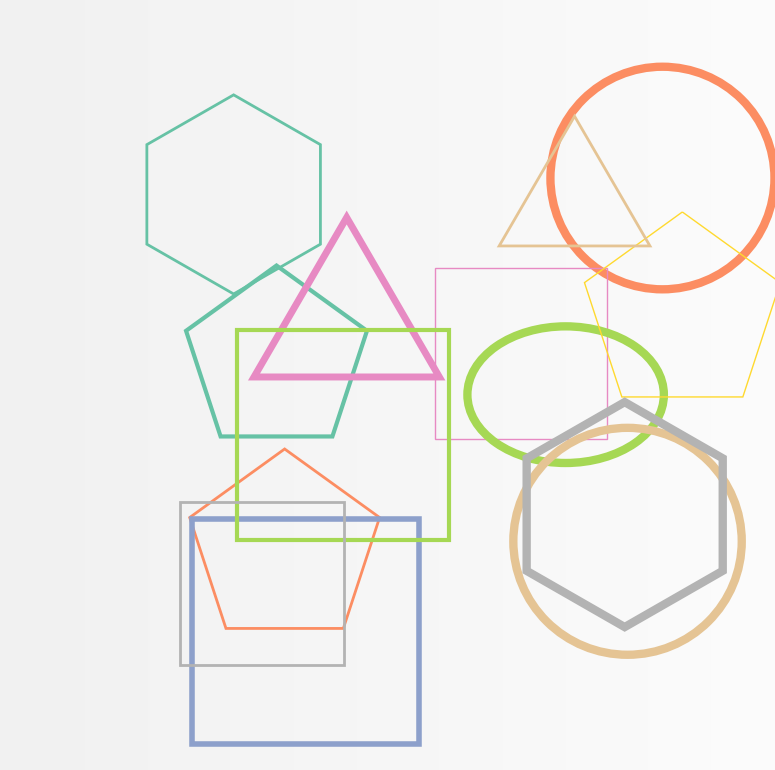[{"shape": "hexagon", "thickness": 1, "radius": 0.65, "center": [0.301, 0.748]}, {"shape": "pentagon", "thickness": 1.5, "radius": 0.61, "center": [0.357, 0.532]}, {"shape": "circle", "thickness": 3, "radius": 0.72, "center": [0.855, 0.769]}, {"shape": "pentagon", "thickness": 1, "radius": 0.64, "center": [0.367, 0.288]}, {"shape": "square", "thickness": 2, "radius": 0.73, "center": [0.394, 0.18]}, {"shape": "triangle", "thickness": 2.5, "radius": 0.69, "center": [0.447, 0.579]}, {"shape": "square", "thickness": 0.5, "radius": 0.56, "center": [0.673, 0.541]}, {"shape": "oval", "thickness": 3, "radius": 0.63, "center": [0.73, 0.487]}, {"shape": "square", "thickness": 1.5, "radius": 0.68, "center": [0.443, 0.436]}, {"shape": "pentagon", "thickness": 0.5, "radius": 0.66, "center": [0.88, 0.592]}, {"shape": "circle", "thickness": 3, "radius": 0.74, "center": [0.81, 0.297]}, {"shape": "triangle", "thickness": 1, "radius": 0.56, "center": [0.741, 0.737]}, {"shape": "square", "thickness": 1, "radius": 0.53, "center": [0.338, 0.242]}, {"shape": "hexagon", "thickness": 3, "radius": 0.73, "center": [0.806, 0.332]}]